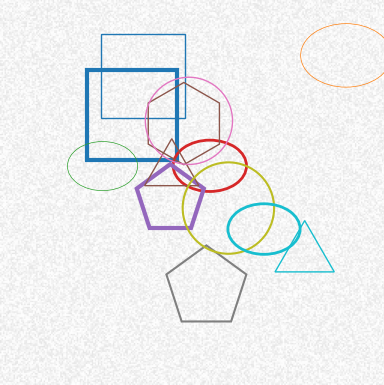[{"shape": "square", "thickness": 3, "radius": 0.58, "center": [0.343, 0.7]}, {"shape": "square", "thickness": 1, "radius": 0.54, "center": [0.372, 0.802]}, {"shape": "oval", "thickness": 0.5, "radius": 0.59, "center": [0.899, 0.856]}, {"shape": "oval", "thickness": 0.5, "radius": 0.46, "center": [0.266, 0.569]}, {"shape": "oval", "thickness": 2, "radius": 0.48, "center": [0.545, 0.569]}, {"shape": "pentagon", "thickness": 3, "radius": 0.46, "center": [0.442, 0.482]}, {"shape": "triangle", "thickness": 1, "radius": 0.41, "center": [0.446, 0.558]}, {"shape": "hexagon", "thickness": 1, "radius": 0.53, "center": [0.478, 0.679]}, {"shape": "circle", "thickness": 1, "radius": 0.57, "center": [0.491, 0.686]}, {"shape": "pentagon", "thickness": 1.5, "radius": 0.55, "center": [0.536, 0.253]}, {"shape": "circle", "thickness": 1.5, "radius": 0.59, "center": [0.593, 0.46]}, {"shape": "triangle", "thickness": 1, "radius": 0.44, "center": [0.791, 0.338]}, {"shape": "oval", "thickness": 2, "radius": 0.47, "center": [0.686, 0.405]}]